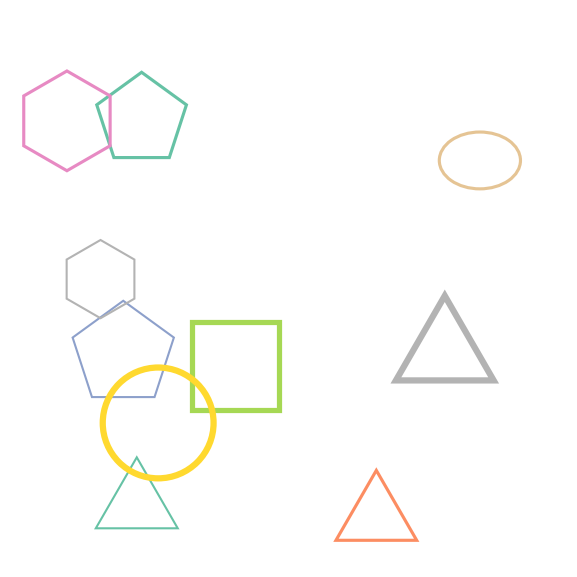[{"shape": "pentagon", "thickness": 1.5, "radius": 0.41, "center": [0.245, 0.792]}, {"shape": "triangle", "thickness": 1, "radius": 0.41, "center": [0.237, 0.125]}, {"shape": "triangle", "thickness": 1.5, "radius": 0.4, "center": [0.652, 0.104]}, {"shape": "pentagon", "thickness": 1, "radius": 0.46, "center": [0.213, 0.386]}, {"shape": "hexagon", "thickness": 1.5, "radius": 0.43, "center": [0.116, 0.79]}, {"shape": "square", "thickness": 2.5, "radius": 0.38, "center": [0.408, 0.365]}, {"shape": "circle", "thickness": 3, "radius": 0.48, "center": [0.274, 0.267]}, {"shape": "oval", "thickness": 1.5, "radius": 0.35, "center": [0.831, 0.721]}, {"shape": "triangle", "thickness": 3, "radius": 0.49, "center": [0.77, 0.389]}, {"shape": "hexagon", "thickness": 1, "radius": 0.34, "center": [0.174, 0.516]}]